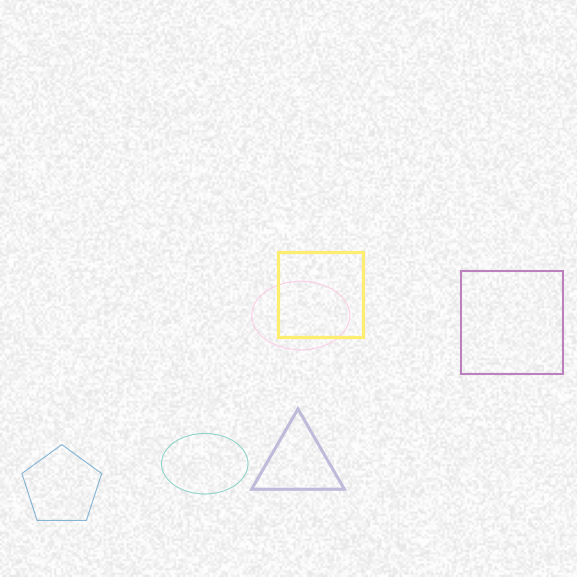[{"shape": "oval", "thickness": 0.5, "radius": 0.37, "center": [0.355, 0.196]}, {"shape": "triangle", "thickness": 1.5, "radius": 0.46, "center": [0.516, 0.198]}, {"shape": "pentagon", "thickness": 0.5, "radius": 0.36, "center": [0.107, 0.157]}, {"shape": "oval", "thickness": 0.5, "radius": 0.42, "center": [0.521, 0.453]}, {"shape": "square", "thickness": 1, "radius": 0.44, "center": [0.887, 0.441]}, {"shape": "square", "thickness": 1.5, "radius": 0.37, "center": [0.555, 0.49]}]